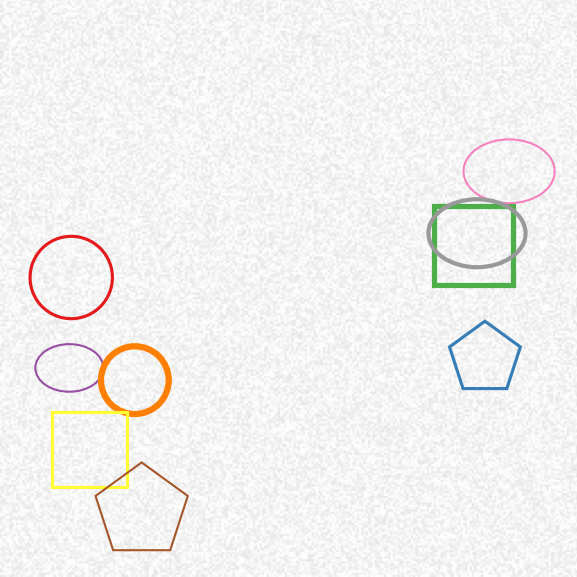[{"shape": "circle", "thickness": 1.5, "radius": 0.36, "center": [0.123, 0.519]}, {"shape": "pentagon", "thickness": 1.5, "radius": 0.32, "center": [0.84, 0.378]}, {"shape": "square", "thickness": 2.5, "radius": 0.34, "center": [0.82, 0.573]}, {"shape": "oval", "thickness": 1, "radius": 0.29, "center": [0.12, 0.362]}, {"shape": "circle", "thickness": 3, "radius": 0.29, "center": [0.233, 0.341]}, {"shape": "square", "thickness": 1.5, "radius": 0.32, "center": [0.155, 0.221]}, {"shape": "pentagon", "thickness": 1, "radius": 0.42, "center": [0.245, 0.114]}, {"shape": "oval", "thickness": 1, "radius": 0.39, "center": [0.882, 0.703]}, {"shape": "oval", "thickness": 2, "radius": 0.42, "center": [0.826, 0.595]}]